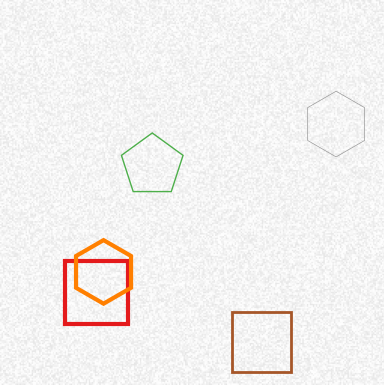[{"shape": "square", "thickness": 3, "radius": 0.41, "center": [0.25, 0.241]}, {"shape": "pentagon", "thickness": 1, "radius": 0.42, "center": [0.395, 0.57]}, {"shape": "hexagon", "thickness": 3, "radius": 0.41, "center": [0.269, 0.294]}, {"shape": "square", "thickness": 2, "radius": 0.39, "center": [0.679, 0.112]}, {"shape": "hexagon", "thickness": 0.5, "radius": 0.43, "center": [0.873, 0.678]}]